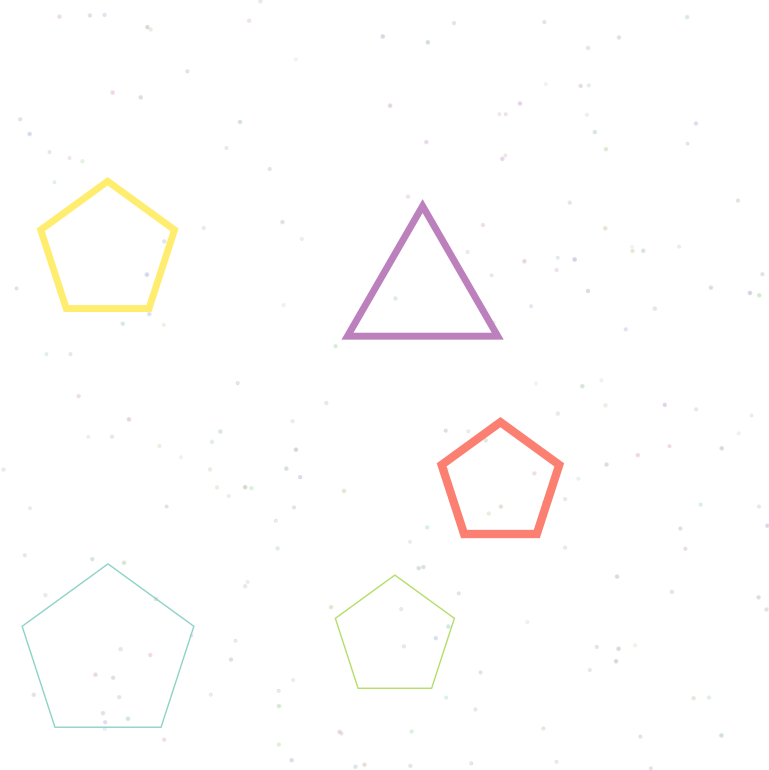[{"shape": "pentagon", "thickness": 0.5, "radius": 0.59, "center": [0.14, 0.15]}, {"shape": "pentagon", "thickness": 3, "radius": 0.4, "center": [0.65, 0.371]}, {"shape": "pentagon", "thickness": 0.5, "radius": 0.41, "center": [0.513, 0.172]}, {"shape": "triangle", "thickness": 2.5, "radius": 0.56, "center": [0.549, 0.62]}, {"shape": "pentagon", "thickness": 2.5, "radius": 0.46, "center": [0.14, 0.673]}]